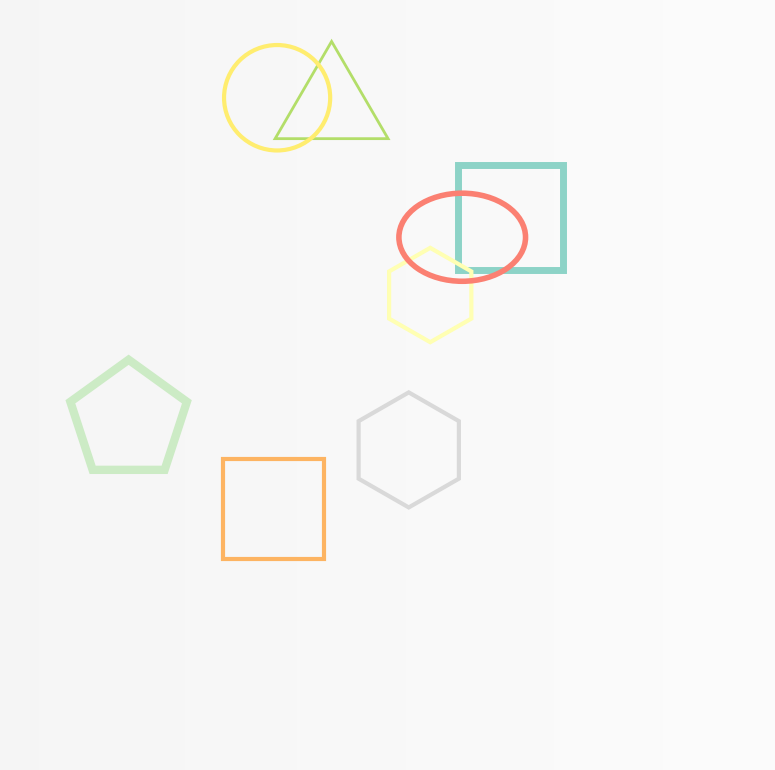[{"shape": "square", "thickness": 2.5, "radius": 0.34, "center": [0.658, 0.718]}, {"shape": "hexagon", "thickness": 1.5, "radius": 0.31, "center": [0.555, 0.617]}, {"shape": "oval", "thickness": 2, "radius": 0.41, "center": [0.596, 0.692]}, {"shape": "square", "thickness": 1.5, "radius": 0.33, "center": [0.353, 0.339]}, {"shape": "triangle", "thickness": 1, "radius": 0.42, "center": [0.428, 0.862]}, {"shape": "hexagon", "thickness": 1.5, "radius": 0.37, "center": [0.527, 0.416]}, {"shape": "pentagon", "thickness": 3, "radius": 0.4, "center": [0.166, 0.454]}, {"shape": "circle", "thickness": 1.5, "radius": 0.34, "center": [0.358, 0.873]}]